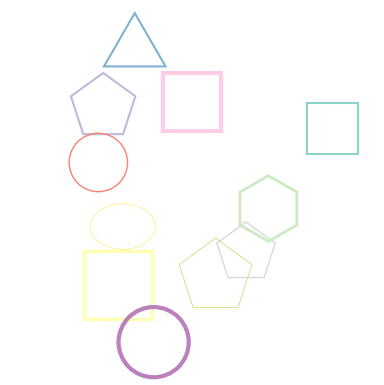[{"shape": "square", "thickness": 1.5, "radius": 0.33, "center": [0.863, 0.665]}, {"shape": "square", "thickness": 2.5, "radius": 0.45, "center": [0.307, 0.259]}, {"shape": "pentagon", "thickness": 1.5, "radius": 0.44, "center": [0.268, 0.723]}, {"shape": "circle", "thickness": 1, "radius": 0.38, "center": [0.255, 0.578]}, {"shape": "triangle", "thickness": 1.5, "radius": 0.46, "center": [0.35, 0.874]}, {"shape": "pentagon", "thickness": 0.5, "radius": 0.5, "center": [0.56, 0.282]}, {"shape": "square", "thickness": 3, "radius": 0.38, "center": [0.5, 0.735]}, {"shape": "pentagon", "thickness": 1, "radius": 0.4, "center": [0.639, 0.344]}, {"shape": "circle", "thickness": 3, "radius": 0.46, "center": [0.399, 0.111]}, {"shape": "hexagon", "thickness": 2, "radius": 0.43, "center": [0.697, 0.458]}, {"shape": "oval", "thickness": 0.5, "radius": 0.42, "center": [0.319, 0.412]}]